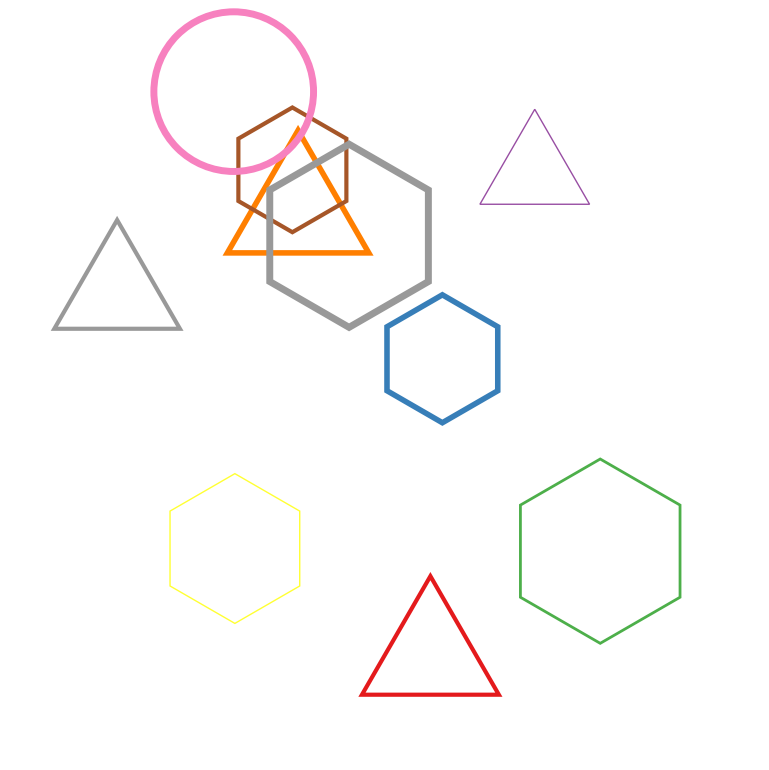[{"shape": "triangle", "thickness": 1.5, "radius": 0.51, "center": [0.559, 0.149]}, {"shape": "hexagon", "thickness": 2, "radius": 0.42, "center": [0.575, 0.534]}, {"shape": "hexagon", "thickness": 1, "radius": 0.6, "center": [0.78, 0.284]}, {"shape": "triangle", "thickness": 0.5, "radius": 0.41, "center": [0.694, 0.776]}, {"shape": "triangle", "thickness": 2, "radius": 0.53, "center": [0.387, 0.725]}, {"shape": "hexagon", "thickness": 0.5, "radius": 0.49, "center": [0.305, 0.288]}, {"shape": "hexagon", "thickness": 1.5, "radius": 0.4, "center": [0.38, 0.779]}, {"shape": "circle", "thickness": 2.5, "radius": 0.52, "center": [0.304, 0.881]}, {"shape": "triangle", "thickness": 1.5, "radius": 0.47, "center": [0.152, 0.62]}, {"shape": "hexagon", "thickness": 2.5, "radius": 0.59, "center": [0.453, 0.694]}]